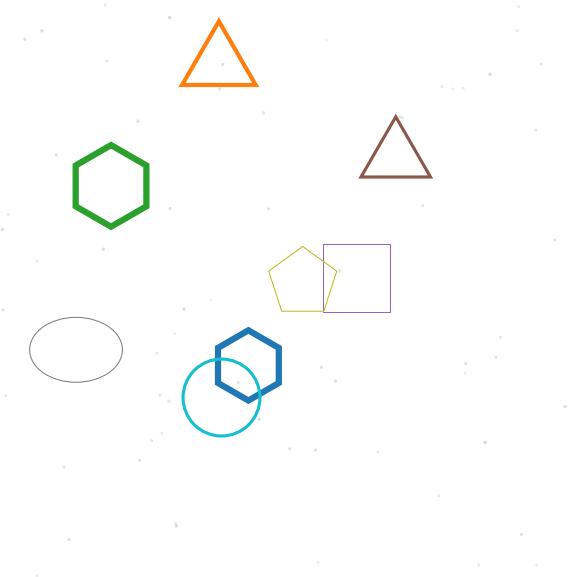[{"shape": "hexagon", "thickness": 3, "radius": 0.3, "center": [0.43, 0.366]}, {"shape": "triangle", "thickness": 2, "radius": 0.37, "center": [0.379, 0.889]}, {"shape": "hexagon", "thickness": 3, "radius": 0.35, "center": [0.192, 0.677]}, {"shape": "square", "thickness": 0.5, "radius": 0.29, "center": [0.617, 0.518]}, {"shape": "triangle", "thickness": 1.5, "radius": 0.35, "center": [0.685, 0.727]}, {"shape": "oval", "thickness": 0.5, "radius": 0.4, "center": [0.132, 0.393]}, {"shape": "pentagon", "thickness": 0.5, "radius": 0.31, "center": [0.524, 0.51]}, {"shape": "circle", "thickness": 1.5, "radius": 0.33, "center": [0.384, 0.311]}]